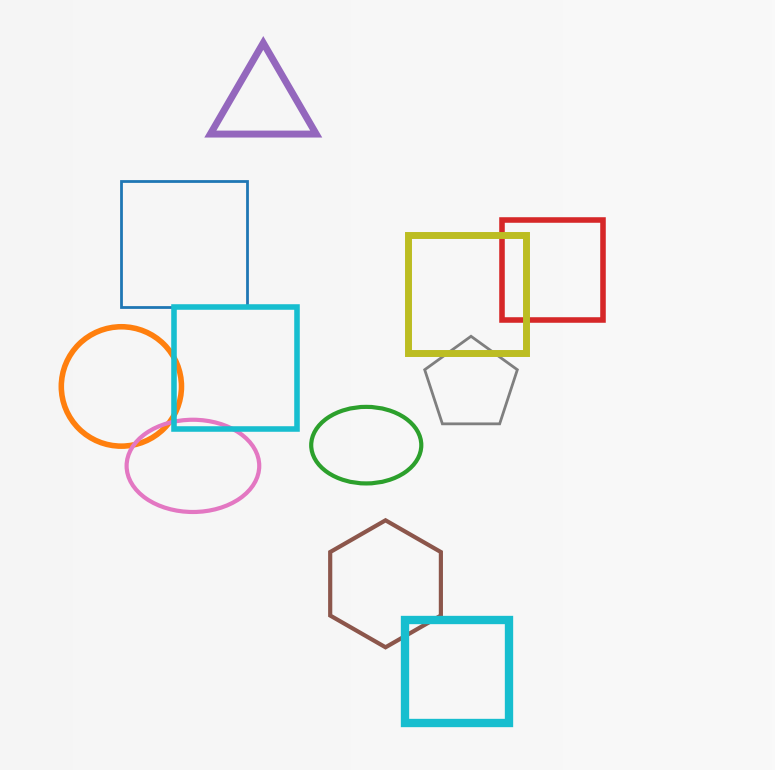[{"shape": "square", "thickness": 1, "radius": 0.41, "center": [0.237, 0.683]}, {"shape": "circle", "thickness": 2, "radius": 0.39, "center": [0.157, 0.498]}, {"shape": "oval", "thickness": 1.5, "radius": 0.36, "center": [0.473, 0.422]}, {"shape": "square", "thickness": 2, "radius": 0.33, "center": [0.713, 0.649]}, {"shape": "triangle", "thickness": 2.5, "radius": 0.39, "center": [0.34, 0.865]}, {"shape": "hexagon", "thickness": 1.5, "radius": 0.41, "center": [0.497, 0.242]}, {"shape": "oval", "thickness": 1.5, "radius": 0.43, "center": [0.249, 0.395]}, {"shape": "pentagon", "thickness": 1, "radius": 0.31, "center": [0.608, 0.5]}, {"shape": "square", "thickness": 2.5, "radius": 0.38, "center": [0.602, 0.618]}, {"shape": "square", "thickness": 2, "radius": 0.4, "center": [0.304, 0.522]}, {"shape": "square", "thickness": 3, "radius": 0.34, "center": [0.59, 0.128]}]